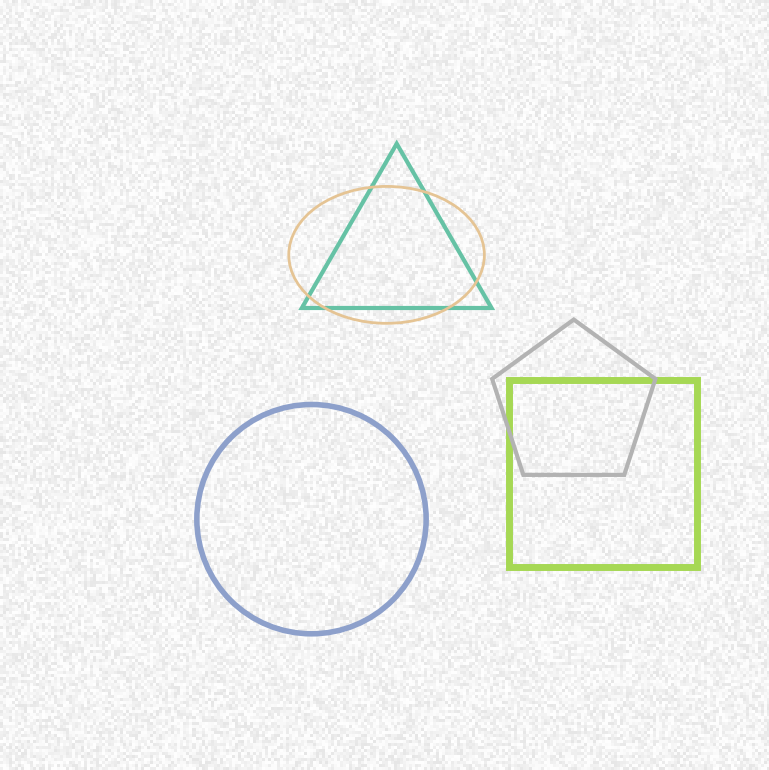[{"shape": "triangle", "thickness": 1.5, "radius": 0.71, "center": [0.515, 0.671]}, {"shape": "circle", "thickness": 2, "radius": 0.74, "center": [0.405, 0.326]}, {"shape": "square", "thickness": 2.5, "radius": 0.61, "center": [0.783, 0.385]}, {"shape": "oval", "thickness": 1, "radius": 0.64, "center": [0.502, 0.669]}, {"shape": "pentagon", "thickness": 1.5, "radius": 0.56, "center": [0.745, 0.473]}]